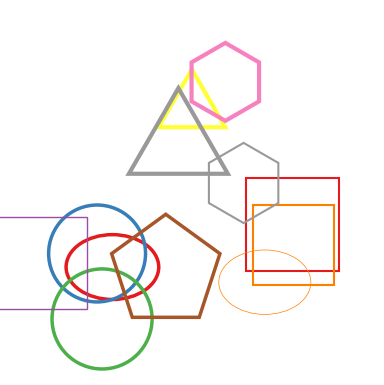[{"shape": "oval", "thickness": 2.5, "radius": 0.6, "center": [0.292, 0.306]}, {"shape": "square", "thickness": 1.5, "radius": 0.6, "center": [0.76, 0.417]}, {"shape": "circle", "thickness": 2.5, "radius": 0.63, "center": [0.252, 0.342]}, {"shape": "circle", "thickness": 2.5, "radius": 0.65, "center": [0.265, 0.172]}, {"shape": "square", "thickness": 1, "radius": 0.6, "center": [0.107, 0.317]}, {"shape": "oval", "thickness": 0.5, "radius": 0.6, "center": [0.688, 0.267]}, {"shape": "square", "thickness": 1.5, "radius": 0.52, "center": [0.761, 0.364]}, {"shape": "triangle", "thickness": 3, "radius": 0.5, "center": [0.498, 0.72]}, {"shape": "pentagon", "thickness": 2.5, "radius": 0.74, "center": [0.431, 0.295]}, {"shape": "hexagon", "thickness": 3, "radius": 0.51, "center": [0.585, 0.787]}, {"shape": "hexagon", "thickness": 1.5, "radius": 0.52, "center": [0.633, 0.525]}, {"shape": "triangle", "thickness": 3, "radius": 0.74, "center": [0.463, 0.623]}]